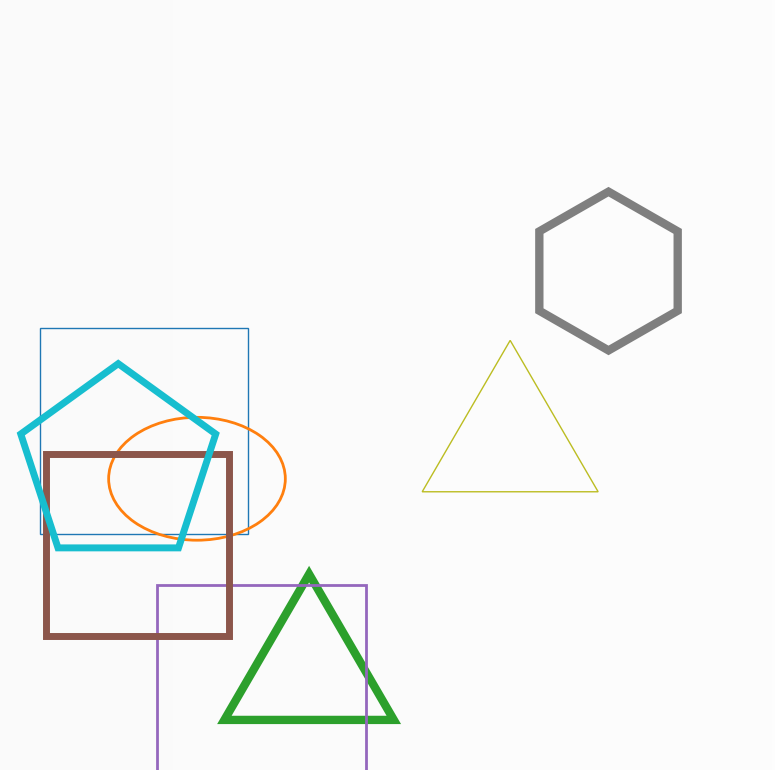[{"shape": "square", "thickness": 0.5, "radius": 0.67, "center": [0.186, 0.44]}, {"shape": "oval", "thickness": 1, "radius": 0.57, "center": [0.254, 0.378]}, {"shape": "triangle", "thickness": 3, "radius": 0.63, "center": [0.399, 0.128]}, {"shape": "square", "thickness": 1, "radius": 0.67, "center": [0.337, 0.106]}, {"shape": "square", "thickness": 2.5, "radius": 0.59, "center": [0.178, 0.292]}, {"shape": "hexagon", "thickness": 3, "radius": 0.52, "center": [0.785, 0.648]}, {"shape": "triangle", "thickness": 0.5, "radius": 0.66, "center": [0.658, 0.427]}, {"shape": "pentagon", "thickness": 2.5, "radius": 0.66, "center": [0.153, 0.395]}]